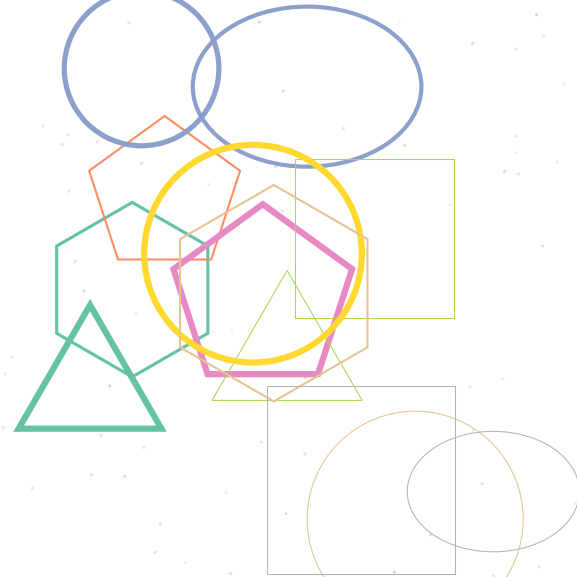[{"shape": "hexagon", "thickness": 1.5, "radius": 0.76, "center": [0.229, 0.498]}, {"shape": "triangle", "thickness": 3, "radius": 0.71, "center": [0.156, 0.328]}, {"shape": "pentagon", "thickness": 1, "radius": 0.69, "center": [0.285, 0.661]}, {"shape": "oval", "thickness": 2, "radius": 0.99, "center": [0.532, 0.849]}, {"shape": "circle", "thickness": 2.5, "radius": 0.67, "center": [0.245, 0.881]}, {"shape": "pentagon", "thickness": 3, "radius": 0.81, "center": [0.455, 0.483]}, {"shape": "square", "thickness": 0.5, "radius": 0.69, "center": [0.648, 0.586]}, {"shape": "triangle", "thickness": 0.5, "radius": 0.75, "center": [0.497, 0.381]}, {"shape": "circle", "thickness": 3, "radius": 0.94, "center": [0.438, 0.56]}, {"shape": "hexagon", "thickness": 1, "radius": 0.94, "center": [0.474, 0.491]}, {"shape": "circle", "thickness": 0.5, "radius": 0.94, "center": [0.719, 0.1]}, {"shape": "square", "thickness": 0.5, "radius": 0.81, "center": [0.625, 0.168]}, {"shape": "oval", "thickness": 0.5, "radius": 0.74, "center": [0.854, 0.148]}]